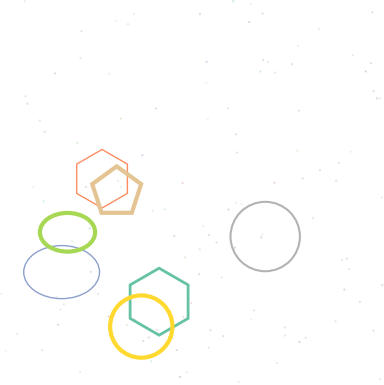[{"shape": "hexagon", "thickness": 2, "radius": 0.43, "center": [0.413, 0.216]}, {"shape": "hexagon", "thickness": 1, "radius": 0.38, "center": [0.265, 0.536]}, {"shape": "oval", "thickness": 1, "radius": 0.49, "center": [0.16, 0.293]}, {"shape": "oval", "thickness": 3, "radius": 0.36, "center": [0.175, 0.397]}, {"shape": "circle", "thickness": 3, "radius": 0.4, "center": [0.367, 0.152]}, {"shape": "pentagon", "thickness": 3, "radius": 0.33, "center": [0.303, 0.501]}, {"shape": "circle", "thickness": 1.5, "radius": 0.45, "center": [0.689, 0.386]}]